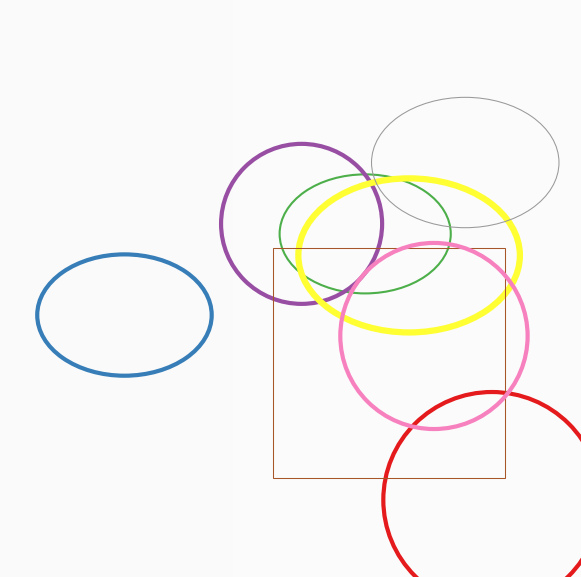[{"shape": "circle", "thickness": 2, "radius": 0.93, "center": [0.846, 0.134]}, {"shape": "oval", "thickness": 2, "radius": 0.75, "center": [0.214, 0.454]}, {"shape": "oval", "thickness": 1, "radius": 0.74, "center": [0.628, 0.594]}, {"shape": "circle", "thickness": 2, "radius": 0.69, "center": [0.519, 0.611]}, {"shape": "oval", "thickness": 3, "radius": 0.95, "center": [0.704, 0.557]}, {"shape": "square", "thickness": 0.5, "radius": 0.99, "center": [0.669, 0.37]}, {"shape": "circle", "thickness": 2, "radius": 0.81, "center": [0.747, 0.417]}, {"shape": "oval", "thickness": 0.5, "radius": 0.81, "center": [0.8, 0.718]}]